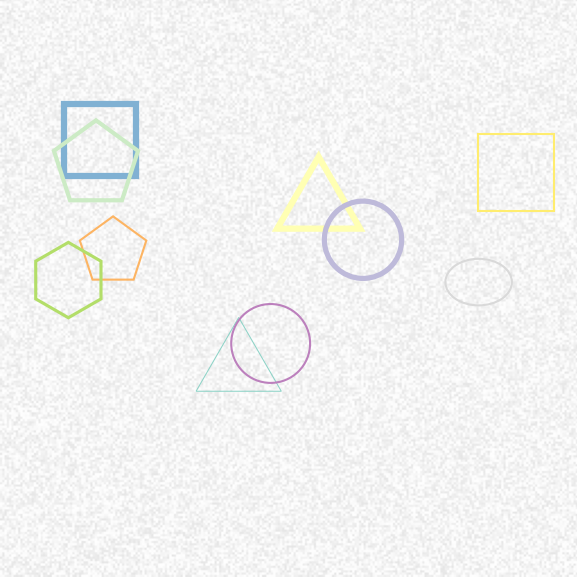[{"shape": "triangle", "thickness": 0.5, "radius": 0.43, "center": [0.413, 0.364]}, {"shape": "triangle", "thickness": 3, "radius": 0.41, "center": [0.552, 0.645]}, {"shape": "circle", "thickness": 2.5, "radius": 0.33, "center": [0.629, 0.584]}, {"shape": "square", "thickness": 3, "radius": 0.31, "center": [0.173, 0.757]}, {"shape": "pentagon", "thickness": 1, "radius": 0.3, "center": [0.196, 0.564]}, {"shape": "hexagon", "thickness": 1.5, "radius": 0.33, "center": [0.118, 0.514]}, {"shape": "oval", "thickness": 1, "radius": 0.29, "center": [0.829, 0.511]}, {"shape": "circle", "thickness": 1, "radius": 0.34, "center": [0.469, 0.404]}, {"shape": "pentagon", "thickness": 2, "radius": 0.38, "center": [0.166, 0.714]}, {"shape": "square", "thickness": 1, "radius": 0.33, "center": [0.893, 0.701]}]